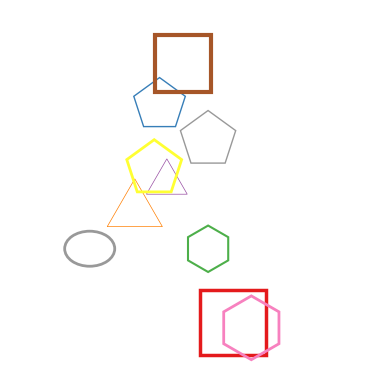[{"shape": "square", "thickness": 2.5, "radius": 0.43, "center": [0.605, 0.162]}, {"shape": "pentagon", "thickness": 1, "radius": 0.35, "center": [0.414, 0.728]}, {"shape": "hexagon", "thickness": 1.5, "radius": 0.3, "center": [0.541, 0.354]}, {"shape": "triangle", "thickness": 0.5, "radius": 0.31, "center": [0.433, 0.526]}, {"shape": "triangle", "thickness": 0.5, "radius": 0.41, "center": [0.35, 0.453]}, {"shape": "pentagon", "thickness": 2, "radius": 0.37, "center": [0.401, 0.562]}, {"shape": "square", "thickness": 3, "radius": 0.37, "center": [0.476, 0.835]}, {"shape": "hexagon", "thickness": 2, "radius": 0.41, "center": [0.653, 0.149]}, {"shape": "oval", "thickness": 2, "radius": 0.33, "center": [0.233, 0.354]}, {"shape": "pentagon", "thickness": 1, "radius": 0.38, "center": [0.54, 0.637]}]